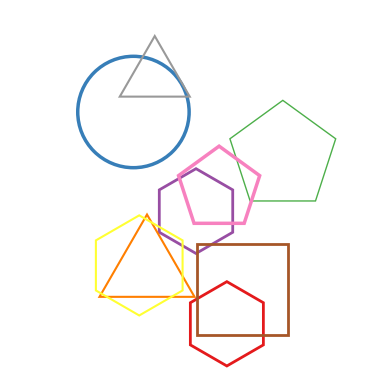[{"shape": "hexagon", "thickness": 2, "radius": 0.55, "center": [0.589, 0.159]}, {"shape": "circle", "thickness": 2.5, "radius": 0.72, "center": [0.347, 0.709]}, {"shape": "pentagon", "thickness": 1, "radius": 0.72, "center": [0.735, 0.595]}, {"shape": "hexagon", "thickness": 2, "radius": 0.55, "center": [0.509, 0.452]}, {"shape": "triangle", "thickness": 1.5, "radius": 0.71, "center": [0.382, 0.3]}, {"shape": "hexagon", "thickness": 1.5, "radius": 0.65, "center": [0.362, 0.311]}, {"shape": "square", "thickness": 2, "radius": 0.59, "center": [0.63, 0.248]}, {"shape": "pentagon", "thickness": 2.5, "radius": 0.55, "center": [0.569, 0.51]}, {"shape": "triangle", "thickness": 1.5, "radius": 0.52, "center": [0.402, 0.801]}]